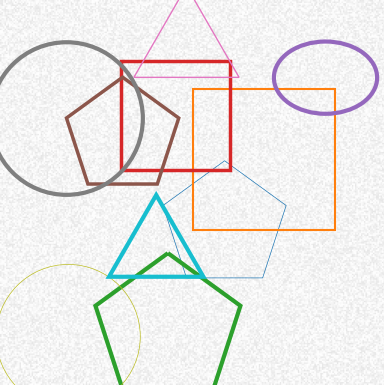[{"shape": "pentagon", "thickness": 0.5, "radius": 0.84, "center": [0.583, 0.414]}, {"shape": "square", "thickness": 1.5, "radius": 0.92, "center": [0.685, 0.586]}, {"shape": "pentagon", "thickness": 3, "radius": 0.99, "center": [0.436, 0.145]}, {"shape": "square", "thickness": 2.5, "radius": 0.71, "center": [0.455, 0.7]}, {"shape": "oval", "thickness": 3, "radius": 0.67, "center": [0.845, 0.798]}, {"shape": "pentagon", "thickness": 2.5, "radius": 0.77, "center": [0.318, 0.646]}, {"shape": "triangle", "thickness": 1, "radius": 0.79, "center": [0.484, 0.878]}, {"shape": "circle", "thickness": 3, "radius": 0.99, "center": [0.173, 0.692]}, {"shape": "circle", "thickness": 0.5, "radius": 0.94, "center": [0.177, 0.126]}, {"shape": "triangle", "thickness": 3, "radius": 0.71, "center": [0.406, 0.352]}]